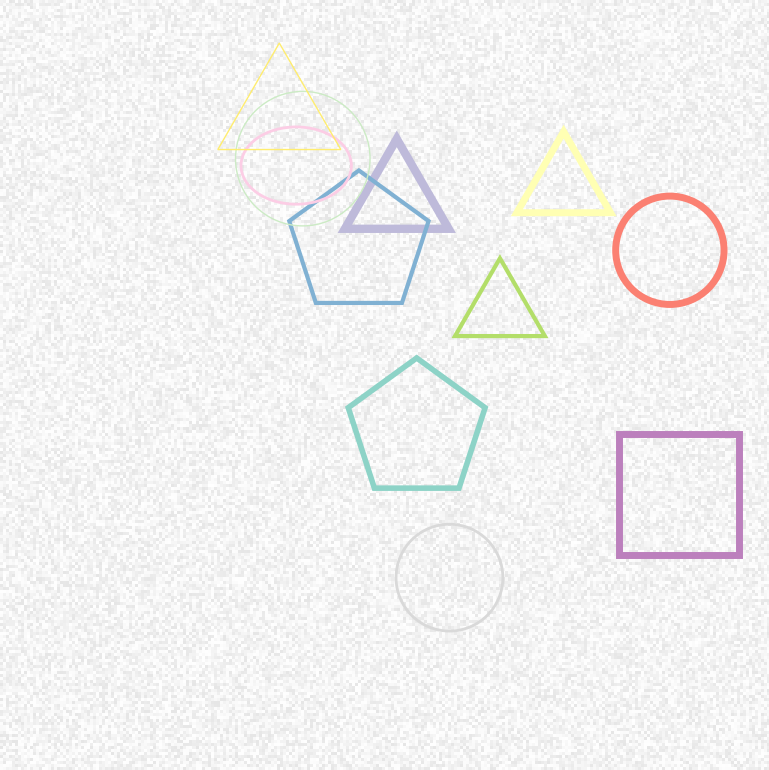[{"shape": "pentagon", "thickness": 2, "radius": 0.47, "center": [0.541, 0.442]}, {"shape": "triangle", "thickness": 2.5, "radius": 0.35, "center": [0.732, 0.759]}, {"shape": "triangle", "thickness": 3, "radius": 0.39, "center": [0.515, 0.742]}, {"shape": "circle", "thickness": 2.5, "radius": 0.35, "center": [0.87, 0.675]}, {"shape": "pentagon", "thickness": 1.5, "radius": 0.48, "center": [0.466, 0.684]}, {"shape": "triangle", "thickness": 1.5, "radius": 0.34, "center": [0.649, 0.597]}, {"shape": "oval", "thickness": 1, "radius": 0.36, "center": [0.385, 0.785]}, {"shape": "circle", "thickness": 1, "radius": 0.35, "center": [0.584, 0.25]}, {"shape": "square", "thickness": 2.5, "radius": 0.39, "center": [0.882, 0.358]}, {"shape": "circle", "thickness": 0.5, "radius": 0.44, "center": [0.393, 0.794]}, {"shape": "triangle", "thickness": 0.5, "radius": 0.46, "center": [0.363, 0.852]}]